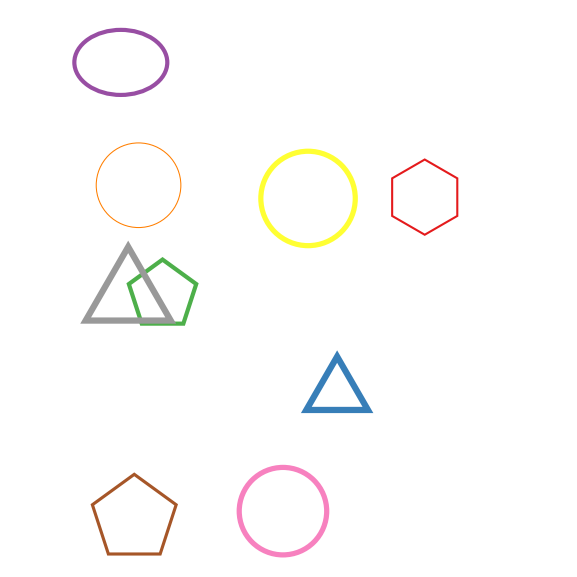[{"shape": "hexagon", "thickness": 1, "radius": 0.33, "center": [0.735, 0.658]}, {"shape": "triangle", "thickness": 3, "radius": 0.31, "center": [0.584, 0.32]}, {"shape": "pentagon", "thickness": 2, "radius": 0.31, "center": [0.281, 0.488]}, {"shape": "oval", "thickness": 2, "radius": 0.4, "center": [0.209, 0.891]}, {"shape": "circle", "thickness": 0.5, "radius": 0.37, "center": [0.24, 0.678]}, {"shape": "circle", "thickness": 2.5, "radius": 0.41, "center": [0.533, 0.656]}, {"shape": "pentagon", "thickness": 1.5, "radius": 0.38, "center": [0.232, 0.102]}, {"shape": "circle", "thickness": 2.5, "radius": 0.38, "center": [0.49, 0.114]}, {"shape": "triangle", "thickness": 3, "radius": 0.43, "center": [0.222, 0.487]}]